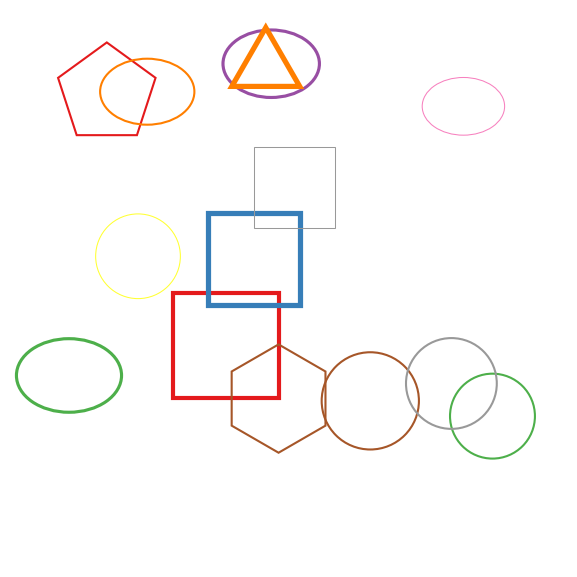[{"shape": "square", "thickness": 2, "radius": 0.46, "center": [0.391, 0.401]}, {"shape": "pentagon", "thickness": 1, "radius": 0.44, "center": [0.185, 0.837]}, {"shape": "square", "thickness": 2.5, "radius": 0.4, "center": [0.44, 0.551]}, {"shape": "oval", "thickness": 1.5, "radius": 0.46, "center": [0.119, 0.349]}, {"shape": "circle", "thickness": 1, "radius": 0.37, "center": [0.853, 0.279]}, {"shape": "oval", "thickness": 1.5, "radius": 0.42, "center": [0.47, 0.889]}, {"shape": "triangle", "thickness": 2.5, "radius": 0.34, "center": [0.46, 0.883]}, {"shape": "oval", "thickness": 1, "radius": 0.41, "center": [0.255, 0.84]}, {"shape": "circle", "thickness": 0.5, "radius": 0.37, "center": [0.239, 0.555]}, {"shape": "hexagon", "thickness": 1, "radius": 0.47, "center": [0.482, 0.309]}, {"shape": "circle", "thickness": 1, "radius": 0.42, "center": [0.641, 0.305]}, {"shape": "oval", "thickness": 0.5, "radius": 0.36, "center": [0.802, 0.815]}, {"shape": "square", "thickness": 0.5, "radius": 0.35, "center": [0.509, 0.675]}, {"shape": "circle", "thickness": 1, "radius": 0.39, "center": [0.782, 0.335]}]